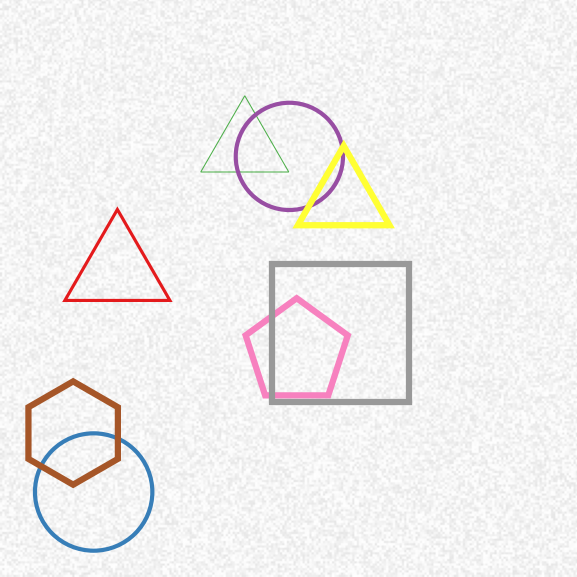[{"shape": "triangle", "thickness": 1.5, "radius": 0.53, "center": [0.203, 0.531]}, {"shape": "circle", "thickness": 2, "radius": 0.51, "center": [0.162, 0.147]}, {"shape": "triangle", "thickness": 0.5, "radius": 0.44, "center": [0.424, 0.745]}, {"shape": "circle", "thickness": 2, "radius": 0.46, "center": [0.501, 0.728]}, {"shape": "triangle", "thickness": 3, "radius": 0.46, "center": [0.595, 0.655]}, {"shape": "hexagon", "thickness": 3, "radius": 0.45, "center": [0.127, 0.249]}, {"shape": "pentagon", "thickness": 3, "radius": 0.46, "center": [0.514, 0.39]}, {"shape": "square", "thickness": 3, "radius": 0.59, "center": [0.589, 0.423]}]